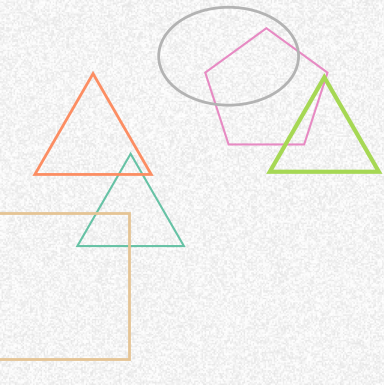[{"shape": "triangle", "thickness": 1.5, "radius": 0.8, "center": [0.339, 0.441]}, {"shape": "triangle", "thickness": 2, "radius": 0.87, "center": [0.242, 0.634]}, {"shape": "pentagon", "thickness": 1.5, "radius": 0.83, "center": [0.692, 0.76]}, {"shape": "triangle", "thickness": 3, "radius": 0.82, "center": [0.842, 0.636]}, {"shape": "square", "thickness": 2, "radius": 0.95, "center": [0.147, 0.257]}, {"shape": "oval", "thickness": 2, "radius": 0.91, "center": [0.594, 0.854]}]